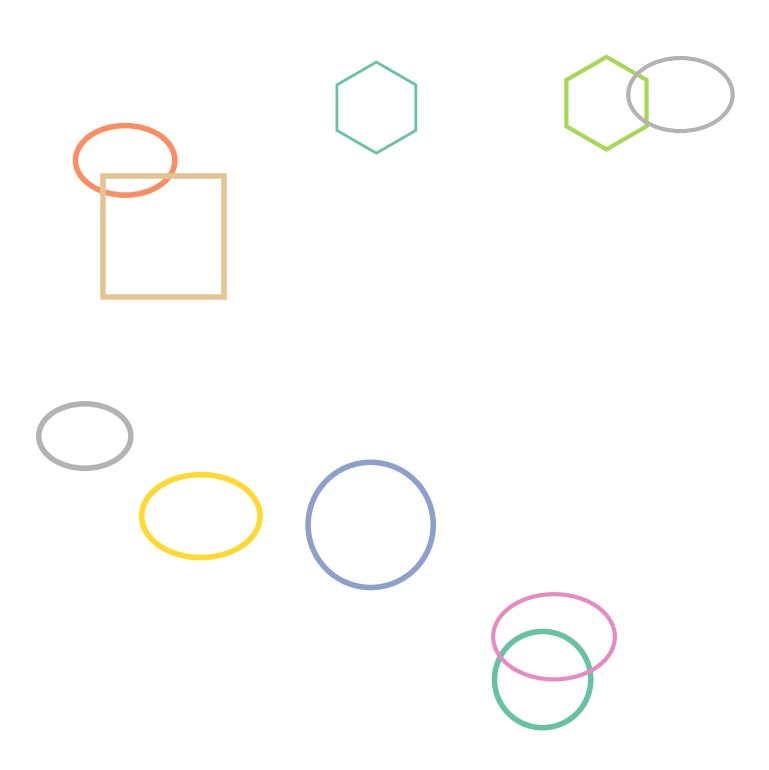[{"shape": "circle", "thickness": 2, "radius": 0.31, "center": [0.705, 0.117]}, {"shape": "hexagon", "thickness": 1, "radius": 0.3, "center": [0.489, 0.86]}, {"shape": "oval", "thickness": 2, "radius": 0.32, "center": [0.163, 0.792]}, {"shape": "circle", "thickness": 2, "radius": 0.41, "center": [0.481, 0.318]}, {"shape": "oval", "thickness": 1.5, "radius": 0.4, "center": [0.719, 0.173]}, {"shape": "hexagon", "thickness": 1.5, "radius": 0.3, "center": [0.788, 0.866]}, {"shape": "oval", "thickness": 2, "radius": 0.38, "center": [0.261, 0.33]}, {"shape": "square", "thickness": 2, "radius": 0.39, "center": [0.213, 0.693]}, {"shape": "oval", "thickness": 1.5, "radius": 0.34, "center": [0.884, 0.877]}, {"shape": "oval", "thickness": 2, "radius": 0.3, "center": [0.11, 0.434]}]